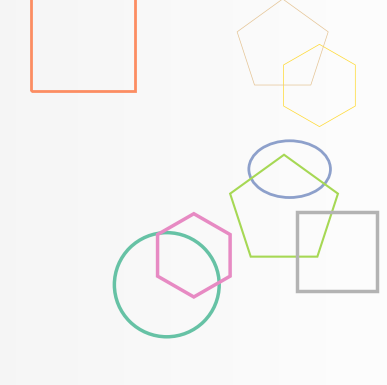[{"shape": "circle", "thickness": 2.5, "radius": 0.68, "center": [0.43, 0.26]}, {"shape": "square", "thickness": 2, "radius": 0.67, "center": [0.214, 0.897]}, {"shape": "oval", "thickness": 2, "radius": 0.53, "center": [0.747, 0.561]}, {"shape": "hexagon", "thickness": 2.5, "radius": 0.54, "center": [0.5, 0.337]}, {"shape": "pentagon", "thickness": 1.5, "radius": 0.73, "center": [0.733, 0.452]}, {"shape": "hexagon", "thickness": 0.5, "radius": 0.53, "center": [0.824, 0.778]}, {"shape": "pentagon", "thickness": 0.5, "radius": 0.62, "center": [0.729, 0.879]}, {"shape": "square", "thickness": 2.5, "radius": 0.51, "center": [0.87, 0.346]}]